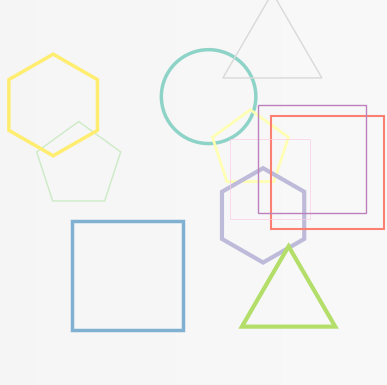[{"shape": "circle", "thickness": 2.5, "radius": 0.61, "center": [0.538, 0.749]}, {"shape": "pentagon", "thickness": 2, "radius": 0.52, "center": [0.646, 0.612]}, {"shape": "hexagon", "thickness": 3, "radius": 0.61, "center": [0.679, 0.441]}, {"shape": "square", "thickness": 1.5, "radius": 0.73, "center": [0.845, 0.552]}, {"shape": "square", "thickness": 2.5, "radius": 0.71, "center": [0.329, 0.284]}, {"shape": "triangle", "thickness": 3, "radius": 0.7, "center": [0.745, 0.221]}, {"shape": "square", "thickness": 0.5, "radius": 0.52, "center": [0.697, 0.534]}, {"shape": "triangle", "thickness": 1, "radius": 0.74, "center": [0.703, 0.871]}, {"shape": "square", "thickness": 1, "radius": 0.7, "center": [0.804, 0.587]}, {"shape": "pentagon", "thickness": 1, "radius": 0.57, "center": [0.203, 0.57]}, {"shape": "hexagon", "thickness": 2.5, "radius": 0.66, "center": [0.137, 0.727]}]